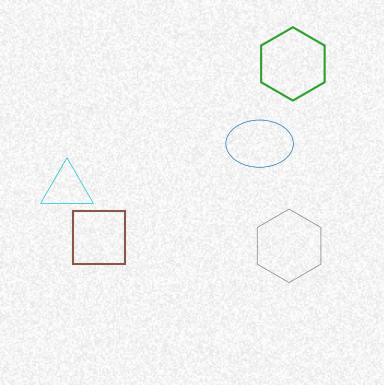[{"shape": "oval", "thickness": 0.5, "radius": 0.44, "center": [0.674, 0.627]}, {"shape": "hexagon", "thickness": 1.5, "radius": 0.48, "center": [0.761, 0.834]}, {"shape": "square", "thickness": 1.5, "radius": 0.34, "center": [0.257, 0.383]}, {"shape": "hexagon", "thickness": 0.5, "radius": 0.48, "center": [0.751, 0.361]}, {"shape": "triangle", "thickness": 0.5, "radius": 0.4, "center": [0.174, 0.511]}]